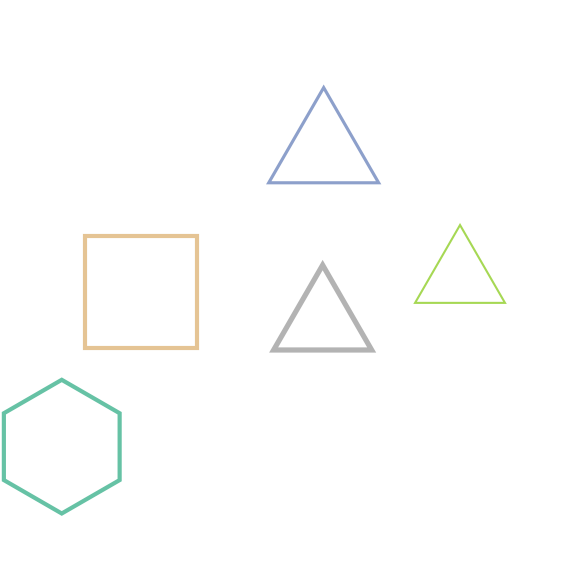[{"shape": "hexagon", "thickness": 2, "radius": 0.58, "center": [0.107, 0.226]}, {"shape": "triangle", "thickness": 1.5, "radius": 0.55, "center": [0.56, 0.738]}, {"shape": "triangle", "thickness": 1, "radius": 0.45, "center": [0.797, 0.52]}, {"shape": "square", "thickness": 2, "radius": 0.49, "center": [0.244, 0.494]}, {"shape": "triangle", "thickness": 2.5, "radius": 0.49, "center": [0.559, 0.442]}]